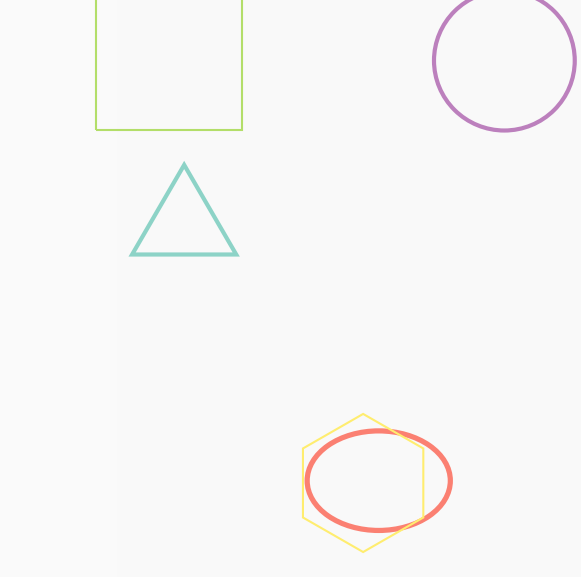[{"shape": "triangle", "thickness": 2, "radius": 0.52, "center": [0.317, 0.61]}, {"shape": "oval", "thickness": 2.5, "radius": 0.62, "center": [0.652, 0.167]}, {"shape": "square", "thickness": 1, "radius": 0.63, "center": [0.29, 0.9]}, {"shape": "circle", "thickness": 2, "radius": 0.61, "center": [0.868, 0.894]}, {"shape": "hexagon", "thickness": 1, "radius": 0.6, "center": [0.625, 0.163]}]